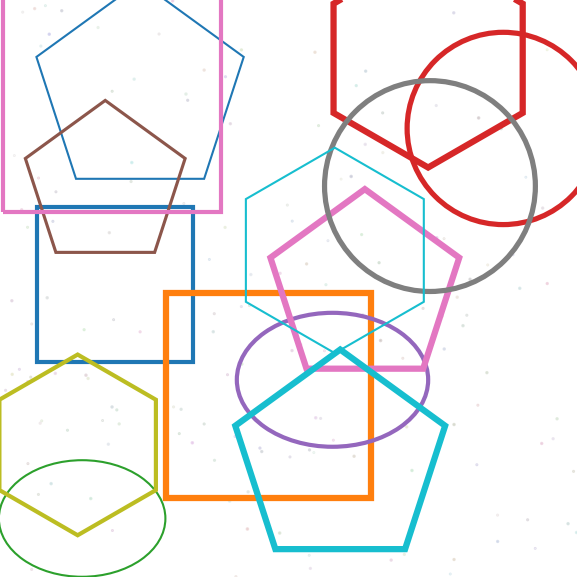[{"shape": "pentagon", "thickness": 1, "radius": 0.94, "center": [0.243, 0.842]}, {"shape": "square", "thickness": 2, "radius": 0.67, "center": [0.199, 0.506]}, {"shape": "square", "thickness": 3, "radius": 0.89, "center": [0.465, 0.314]}, {"shape": "oval", "thickness": 1, "radius": 0.72, "center": [0.142, 0.101]}, {"shape": "hexagon", "thickness": 3, "radius": 0.95, "center": [0.741, 0.898]}, {"shape": "circle", "thickness": 2.5, "radius": 0.83, "center": [0.871, 0.777]}, {"shape": "oval", "thickness": 2, "radius": 0.83, "center": [0.576, 0.341]}, {"shape": "pentagon", "thickness": 1.5, "radius": 0.73, "center": [0.182, 0.68]}, {"shape": "pentagon", "thickness": 3, "radius": 0.86, "center": [0.632, 0.5]}, {"shape": "square", "thickness": 2, "radius": 0.94, "center": [0.194, 0.821]}, {"shape": "circle", "thickness": 2.5, "radius": 0.91, "center": [0.745, 0.677]}, {"shape": "hexagon", "thickness": 2, "radius": 0.78, "center": [0.134, 0.229]}, {"shape": "hexagon", "thickness": 1, "radius": 0.89, "center": [0.58, 0.565]}, {"shape": "pentagon", "thickness": 3, "radius": 0.96, "center": [0.589, 0.203]}]